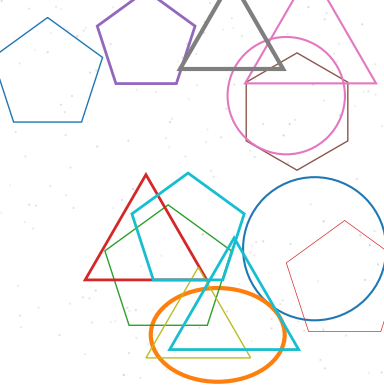[{"shape": "circle", "thickness": 1.5, "radius": 0.93, "center": [0.817, 0.354]}, {"shape": "pentagon", "thickness": 1, "radius": 0.75, "center": [0.124, 0.804]}, {"shape": "oval", "thickness": 3, "radius": 0.87, "center": [0.566, 0.13]}, {"shape": "pentagon", "thickness": 1, "radius": 0.86, "center": [0.437, 0.295]}, {"shape": "triangle", "thickness": 2, "radius": 0.91, "center": [0.379, 0.364]}, {"shape": "pentagon", "thickness": 0.5, "radius": 0.8, "center": [0.895, 0.268]}, {"shape": "pentagon", "thickness": 2, "radius": 0.67, "center": [0.38, 0.891]}, {"shape": "hexagon", "thickness": 1, "radius": 0.76, "center": [0.771, 0.71]}, {"shape": "circle", "thickness": 1.5, "radius": 0.76, "center": [0.744, 0.752]}, {"shape": "triangle", "thickness": 1.5, "radius": 0.98, "center": [0.807, 0.882]}, {"shape": "triangle", "thickness": 3, "radius": 0.77, "center": [0.602, 0.898]}, {"shape": "triangle", "thickness": 1, "radius": 0.78, "center": [0.515, 0.149]}, {"shape": "pentagon", "thickness": 2, "radius": 0.77, "center": [0.489, 0.397]}, {"shape": "triangle", "thickness": 2, "radius": 0.97, "center": [0.608, 0.189]}]